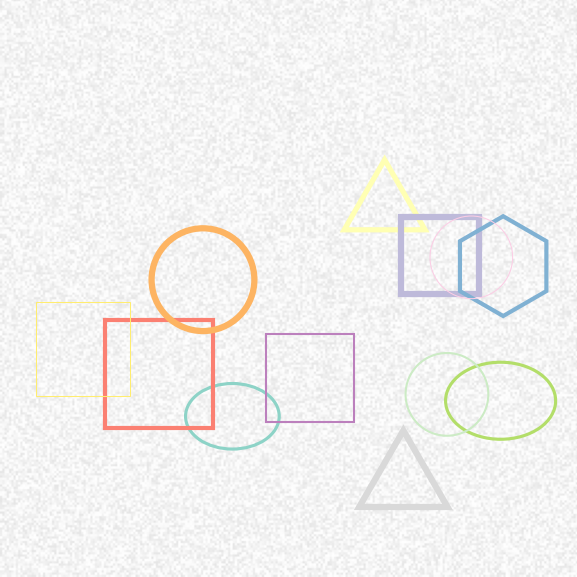[{"shape": "oval", "thickness": 1.5, "radius": 0.41, "center": [0.402, 0.278]}, {"shape": "triangle", "thickness": 2.5, "radius": 0.4, "center": [0.666, 0.642]}, {"shape": "square", "thickness": 3, "radius": 0.34, "center": [0.762, 0.557]}, {"shape": "square", "thickness": 2, "radius": 0.47, "center": [0.275, 0.352]}, {"shape": "hexagon", "thickness": 2, "radius": 0.43, "center": [0.871, 0.538]}, {"shape": "circle", "thickness": 3, "radius": 0.44, "center": [0.351, 0.515]}, {"shape": "oval", "thickness": 1.5, "radius": 0.48, "center": [0.867, 0.305]}, {"shape": "circle", "thickness": 0.5, "radius": 0.36, "center": [0.816, 0.554]}, {"shape": "triangle", "thickness": 3, "radius": 0.44, "center": [0.698, 0.165]}, {"shape": "square", "thickness": 1, "radius": 0.38, "center": [0.537, 0.345]}, {"shape": "circle", "thickness": 1, "radius": 0.36, "center": [0.774, 0.316]}, {"shape": "square", "thickness": 0.5, "radius": 0.41, "center": [0.144, 0.394]}]